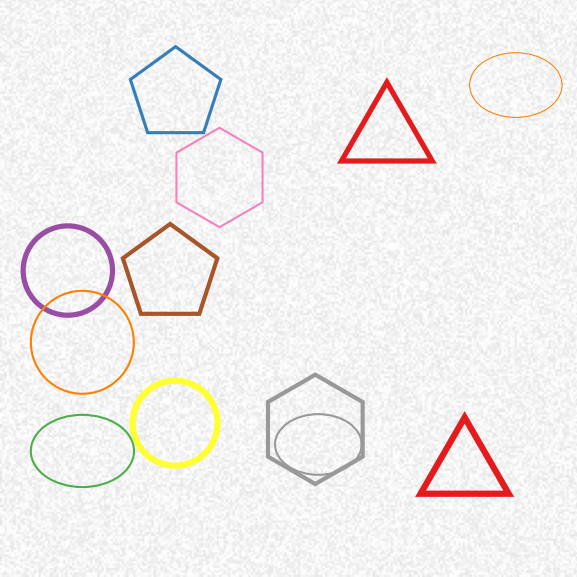[{"shape": "triangle", "thickness": 3, "radius": 0.44, "center": [0.805, 0.188]}, {"shape": "triangle", "thickness": 2.5, "radius": 0.45, "center": [0.67, 0.766]}, {"shape": "pentagon", "thickness": 1.5, "radius": 0.41, "center": [0.304, 0.836]}, {"shape": "oval", "thickness": 1, "radius": 0.45, "center": [0.143, 0.218]}, {"shape": "circle", "thickness": 2.5, "radius": 0.39, "center": [0.117, 0.531]}, {"shape": "oval", "thickness": 0.5, "radius": 0.4, "center": [0.893, 0.852]}, {"shape": "circle", "thickness": 1, "radius": 0.45, "center": [0.143, 0.406]}, {"shape": "circle", "thickness": 3, "radius": 0.37, "center": [0.303, 0.266]}, {"shape": "pentagon", "thickness": 2, "radius": 0.43, "center": [0.295, 0.525]}, {"shape": "hexagon", "thickness": 1, "radius": 0.43, "center": [0.38, 0.692]}, {"shape": "hexagon", "thickness": 2, "radius": 0.47, "center": [0.546, 0.256]}, {"shape": "oval", "thickness": 1, "radius": 0.37, "center": [0.551, 0.229]}]